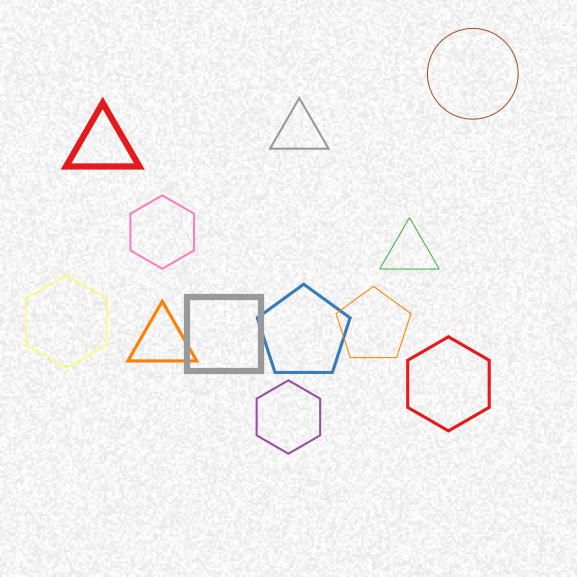[{"shape": "hexagon", "thickness": 1.5, "radius": 0.41, "center": [0.777, 0.334]}, {"shape": "triangle", "thickness": 3, "radius": 0.37, "center": [0.178, 0.748]}, {"shape": "pentagon", "thickness": 1.5, "radius": 0.42, "center": [0.526, 0.423]}, {"shape": "triangle", "thickness": 0.5, "radius": 0.3, "center": [0.709, 0.563]}, {"shape": "hexagon", "thickness": 1, "radius": 0.32, "center": [0.499, 0.277]}, {"shape": "triangle", "thickness": 1.5, "radius": 0.34, "center": [0.281, 0.409]}, {"shape": "pentagon", "thickness": 0.5, "radius": 0.34, "center": [0.647, 0.435]}, {"shape": "hexagon", "thickness": 0.5, "radius": 0.4, "center": [0.115, 0.442]}, {"shape": "circle", "thickness": 0.5, "radius": 0.39, "center": [0.819, 0.871]}, {"shape": "hexagon", "thickness": 1, "radius": 0.32, "center": [0.281, 0.597]}, {"shape": "square", "thickness": 3, "radius": 0.32, "center": [0.388, 0.42]}, {"shape": "triangle", "thickness": 1, "radius": 0.29, "center": [0.518, 0.771]}]